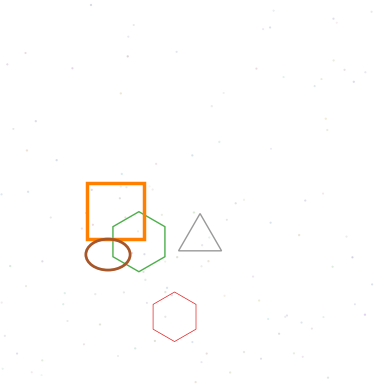[{"shape": "hexagon", "thickness": 0.5, "radius": 0.32, "center": [0.453, 0.177]}, {"shape": "hexagon", "thickness": 1, "radius": 0.39, "center": [0.361, 0.372]}, {"shape": "square", "thickness": 2.5, "radius": 0.37, "center": [0.3, 0.452]}, {"shape": "oval", "thickness": 2, "radius": 0.29, "center": [0.281, 0.339]}, {"shape": "triangle", "thickness": 1, "radius": 0.32, "center": [0.52, 0.381]}]